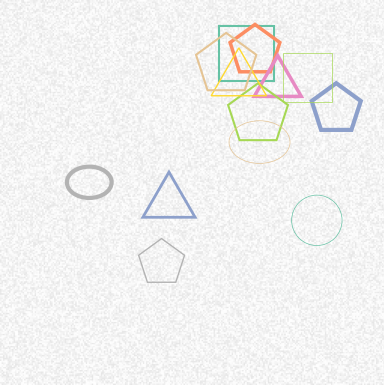[{"shape": "square", "thickness": 1.5, "radius": 0.36, "center": [0.641, 0.861]}, {"shape": "circle", "thickness": 0.5, "radius": 0.33, "center": [0.823, 0.428]}, {"shape": "pentagon", "thickness": 2.5, "radius": 0.34, "center": [0.662, 0.869]}, {"shape": "pentagon", "thickness": 3, "radius": 0.34, "center": [0.873, 0.717]}, {"shape": "triangle", "thickness": 2, "radius": 0.39, "center": [0.439, 0.475]}, {"shape": "triangle", "thickness": 2.5, "radius": 0.35, "center": [0.721, 0.785]}, {"shape": "square", "thickness": 0.5, "radius": 0.32, "center": [0.799, 0.8]}, {"shape": "pentagon", "thickness": 1.5, "radius": 0.41, "center": [0.67, 0.702]}, {"shape": "triangle", "thickness": 1, "radius": 0.41, "center": [0.62, 0.793]}, {"shape": "oval", "thickness": 0.5, "radius": 0.4, "center": [0.674, 0.631]}, {"shape": "pentagon", "thickness": 1.5, "radius": 0.41, "center": [0.587, 0.832]}, {"shape": "oval", "thickness": 3, "radius": 0.29, "center": [0.232, 0.527]}, {"shape": "pentagon", "thickness": 1, "radius": 0.31, "center": [0.42, 0.318]}]